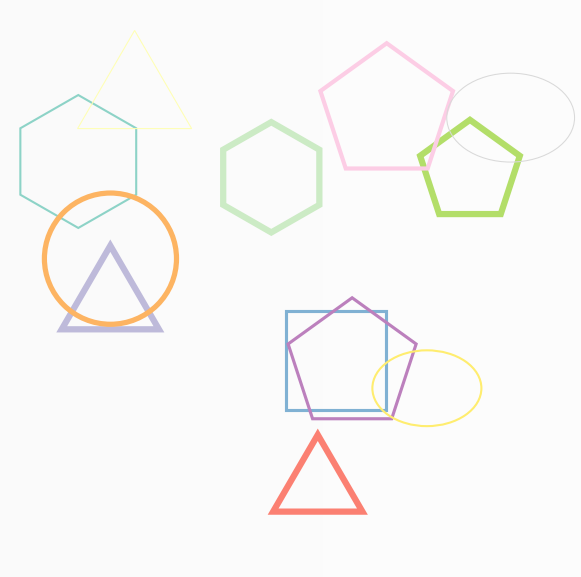[{"shape": "hexagon", "thickness": 1, "radius": 0.58, "center": [0.135, 0.719]}, {"shape": "triangle", "thickness": 0.5, "radius": 0.57, "center": [0.232, 0.833]}, {"shape": "triangle", "thickness": 3, "radius": 0.48, "center": [0.19, 0.477]}, {"shape": "triangle", "thickness": 3, "radius": 0.44, "center": [0.547, 0.158]}, {"shape": "square", "thickness": 1.5, "radius": 0.43, "center": [0.579, 0.375]}, {"shape": "circle", "thickness": 2.5, "radius": 0.57, "center": [0.19, 0.551]}, {"shape": "pentagon", "thickness": 3, "radius": 0.45, "center": [0.809, 0.701]}, {"shape": "pentagon", "thickness": 2, "radius": 0.6, "center": [0.665, 0.804]}, {"shape": "oval", "thickness": 0.5, "radius": 0.55, "center": [0.879, 0.795]}, {"shape": "pentagon", "thickness": 1.5, "radius": 0.58, "center": [0.606, 0.368]}, {"shape": "hexagon", "thickness": 3, "radius": 0.48, "center": [0.467, 0.692]}, {"shape": "oval", "thickness": 1, "radius": 0.47, "center": [0.734, 0.327]}]